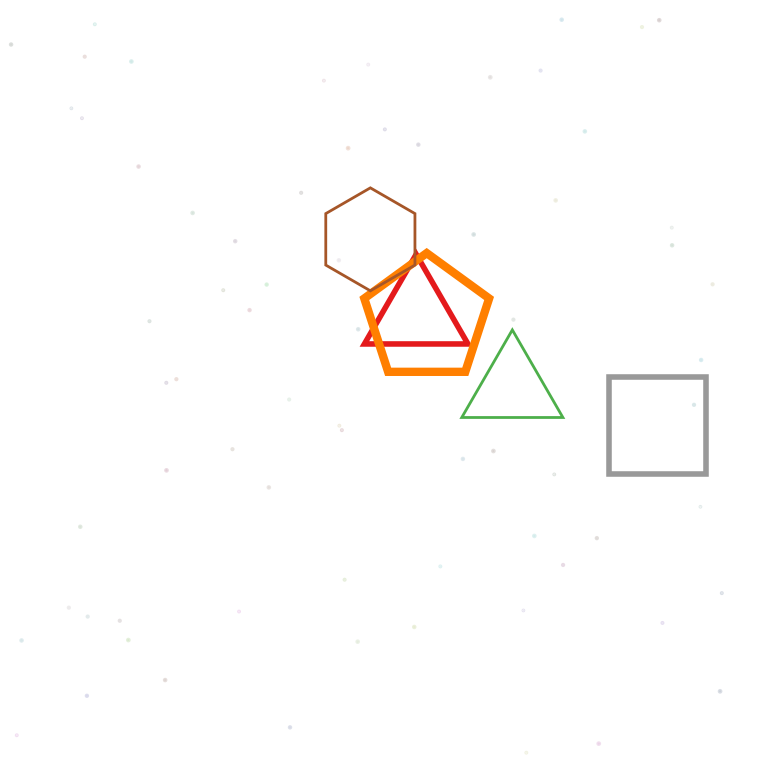[{"shape": "triangle", "thickness": 2, "radius": 0.39, "center": [0.541, 0.592]}, {"shape": "triangle", "thickness": 1, "radius": 0.38, "center": [0.665, 0.496]}, {"shape": "pentagon", "thickness": 3, "radius": 0.43, "center": [0.554, 0.586]}, {"shape": "hexagon", "thickness": 1, "radius": 0.33, "center": [0.481, 0.689]}, {"shape": "square", "thickness": 2, "radius": 0.31, "center": [0.854, 0.447]}]